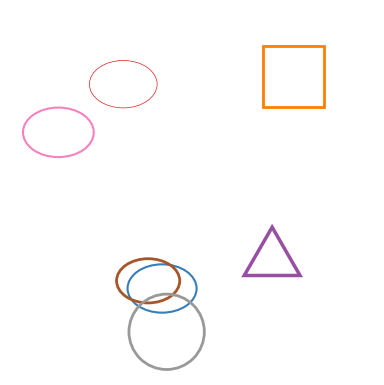[{"shape": "oval", "thickness": 0.5, "radius": 0.44, "center": [0.32, 0.781]}, {"shape": "oval", "thickness": 1.5, "radius": 0.45, "center": [0.421, 0.251]}, {"shape": "triangle", "thickness": 2.5, "radius": 0.42, "center": [0.707, 0.326]}, {"shape": "square", "thickness": 2, "radius": 0.4, "center": [0.762, 0.802]}, {"shape": "oval", "thickness": 2, "radius": 0.41, "center": [0.385, 0.271]}, {"shape": "oval", "thickness": 1.5, "radius": 0.46, "center": [0.152, 0.656]}, {"shape": "circle", "thickness": 2, "radius": 0.49, "center": [0.433, 0.138]}]